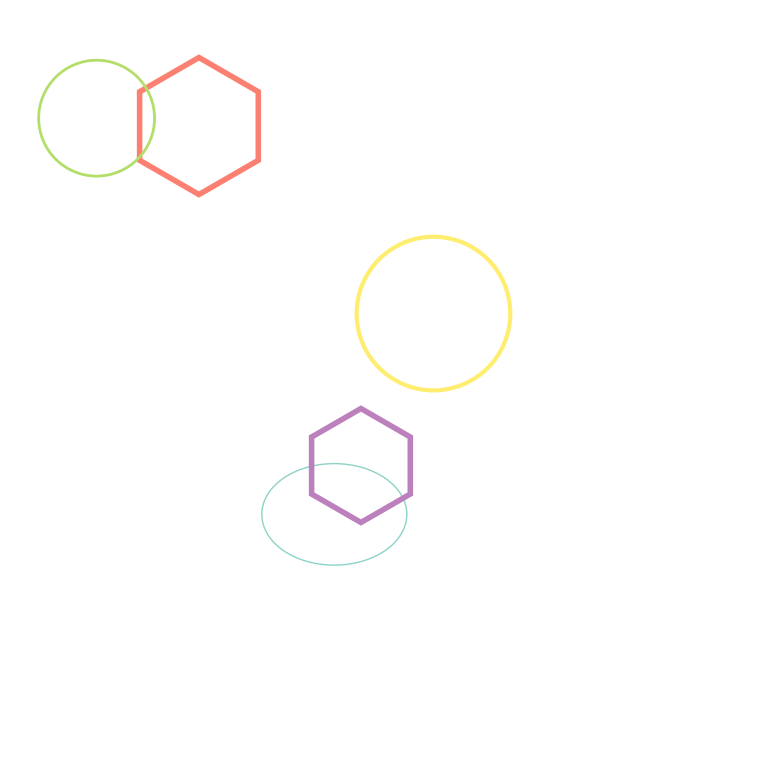[{"shape": "oval", "thickness": 0.5, "radius": 0.47, "center": [0.434, 0.332]}, {"shape": "hexagon", "thickness": 2, "radius": 0.44, "center": [0.258, 0.836]}, {"shape": "circle", "thickness": 1, "radius": 0.38, "center": [0.125, 0.847]}, {"shape": "hexagon", "thickness": 2, "radius": 0.37, "center": [0.469, 0.395]}, {"shape": "circle", "thickness": 1.5, "radius": 0.5, "center": [0.563, 0.593]}]